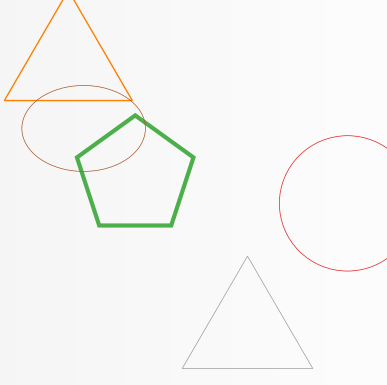[{"shape": "circle", "thickness": 0.5, "radius": 0.88, "center": [0.897, 0.472]}, {"shape": "pentagon", "thickness": 3, "radius": 0.79, "center": [0.349, 0.542]}, {"shape": "triangle", "thickness": 1, "radius": 0.95, "center": [0.176, 0.834]}, {"shape": "oval", "thickness": 0.5, "radius": 0.8, "center": [0.216, 0.666]}, {"shape": "triangle", "thickness": 0.5, "radius": 0.97, "center": [0.639, 0.14]}]